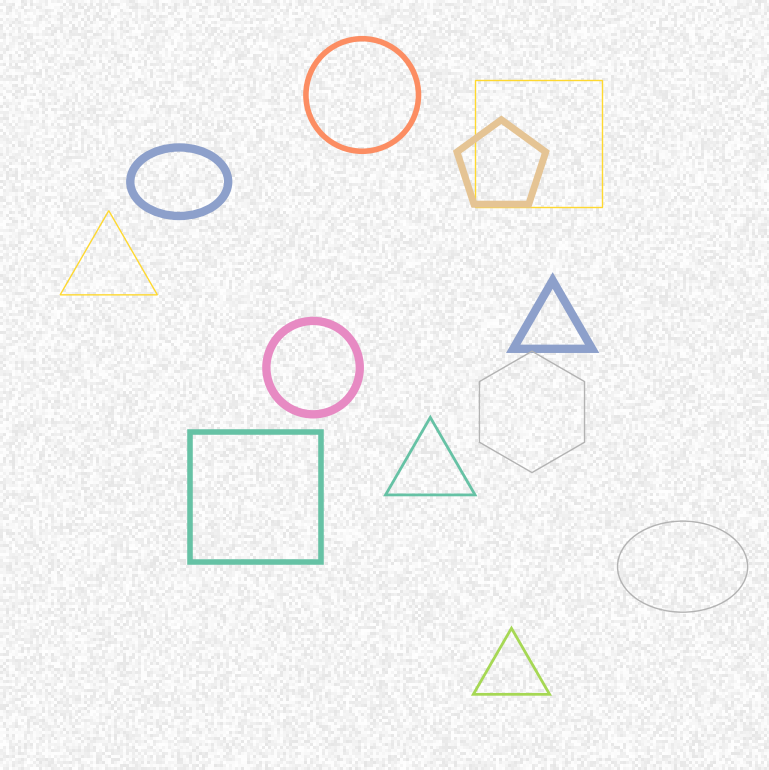[{"shape": "square", "thickness": 2, "radius": 0.42, "center": [0.332, 0.354]}, {"shape": "triangle", "thickness": 1, "radius": 0.34, "center": [0.559, 0.391]}, {"shape": "circle", "thickness": 2, "radius": 0.37, "center": [0.47, 0.877]}, {"shape": "triangle", "thickness": 3, "radius": 0.3, "center": [0.718, 0.577]}, {"shape": "oval", "thickness": 3, "radius": 0.32, "center": [0.233, 0.764]}, {"shape": "circle", "thickness": 3, "radius": 0.3, "center": [0.407, 0.523]}, {"shape": "triangle", "thickness": 1, "radius": 0.29, "center": [0.664, 0.127]}, {"shape": "square", "thickness": 0.5, "radius": 0.41, "center": [0.699, 0.813]}, {"shape": "triangle", "thickness": 0.5, "radius": 0.36, "center": [0.141, 0.654]}, {"shape": "pentagon", "thickness": 2.5, "radius": 0.3, "center": [0.651, 0.784]}, {"shape": "oval", "thickness": 0.5, "radius": 0.42, "center": [0.886, 0.264]}, {"shape": "hexagon", "thickness": 0.5, "radius": 0.39, "center": [0.691, 0.465]}]